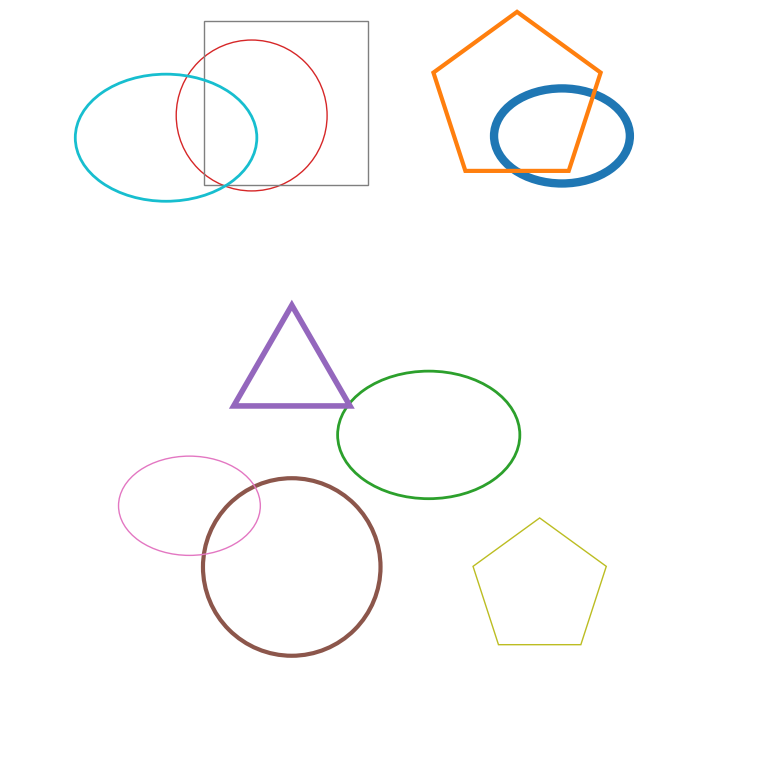[{"shape": "oval", "thickness": 3, "radius": 0.44, "center": [0.73, 0.823]}, {"shape": "pentagon", "thickness": 1.5, "radius": 0.57, "center": [0.671, 0.87]}, {"shape": "oval", "thickness": 1, "radius": 0.59, "center": [0.557, 0.435]}, {"shape": "circle", "thickness": 0.5, "radius": 0.49, "center": [0.327, 0.85]}, {"shape": "triangle", "thickness": 2, "radius": 0.44, "center": [0.379, 0.516]}, {"shape": "circle", "thickness": 1.5, "radius": 0.58, "center": [0.379, 0.264]}, {"shape": "oval", "thickness": 0.5, "radius": 0.46, "center": [0.246, 0.343]}, {"shape": "square", "thickness": 0.5, "radius": 0.53, "center": [0.372, 0.866]}, {"shape": "pentagon", "thickness": 0.5, "radius": 0.45, "center": [0.701, 0.236]}, {"shape": "oval", "thickness": 1, "radius": 0.59, "center": [0.216, 0.821]}]